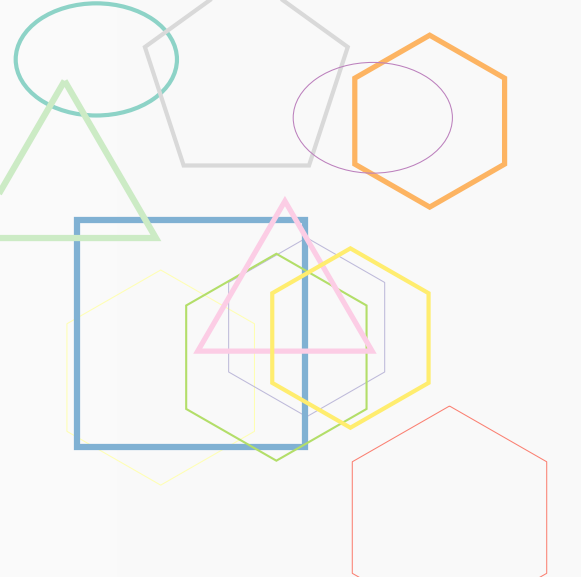[{"shape": "oval", "thickness": 2, "radius": 0.69, "center": [0.166, 0.896]}, {"shape": "hexagon", "thickness": 0.5, "radius": 0.93, "center": [0.276, 0.345]}, {"shape": "hexagon", "thickness": 0.5, "radius": 0.77, "center": [0.528, 0.433]}, {"shape": "hexagon", "thickness": 0.5, "radius": 0.97, "center": [0.773, 0.103]}, {"shape": "square", "thickness": 3, "radius": 0.98, "center": [0.328, 0.422]}, {"shape": "hexagon", "thickness": 2.5, "radius": 0.74, "center": [0.739, 0.789]}, {"shape": "hexagon", "thickness": 1, "radius": 0.9, "center": [0.475, 0.381]}, {"shape": "triangle", "thickness": 2.5, "radius": 0.87, "center": [0.49, 0.478]}, {"shape": "pentagon", "thickness": 2, "radius": 0.92, "center": [0.424, 0.861]}, {"shape": "oval", "thickness": 0.5, "radius": 0.68, "center": [0.641, 0.795]}, {"shape": "triangle", "thickness": 3, "radius": 0.91, "center": [0.111, 0.678]}, {"shape": "hexagon", "thickness": 2, "radius": 0.78, "center": [0.603, 0.414]}]